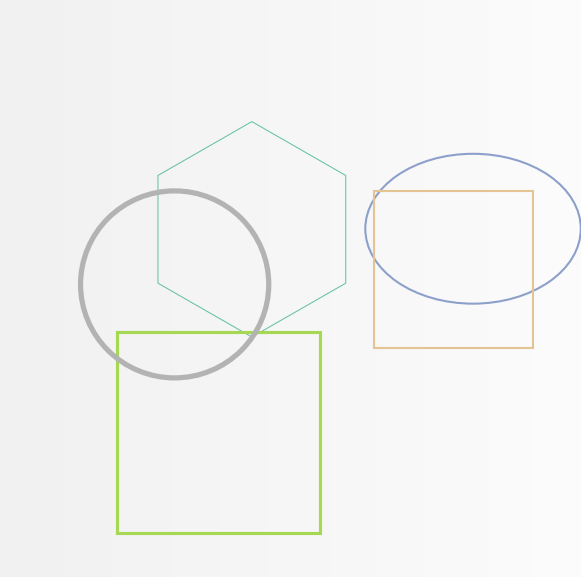[{"shape": "hexagon", "thickness": 0.5, "radius": 0.93, "center": [0.433, 0.602]}, {"shape": "oval", "thickness": 1, "radius": 0.93, "center": [0.814, 0.603]}, {"shape": "square", "thickness": 1.5, "radius": 0.87, "center": [0.376, 0.25]}, {"shape": "square", "thickness": 1, "radius": 0.68, "center": [0.781, 0.532]}, {"shape": "circle", "thickness": 2.5, "radius": 0.81, "center": [0.3, 0.507]}]